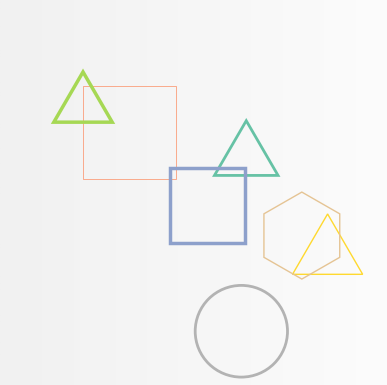[{"shape": "triangle", "thickness": 2, "radius": 0.47, "center": [0.635, 0.592]}, {"shape": "square", "thickness": 0.5, "radius": 0.6, "center": [0.333, 0.656]}, {"shape": "square", "thickness": 2.5, "radius": 0.48, "center": [0.537, 0.466]}, {"shape": "triangle", "thickness": 2.5, "radius": 0.43, "center": [0.214, 0.726]}, {"shape": "triangle", "thickness": 1, "radius": 0.52, "center": [0.845, 0.34]}, {"shape": "hexagon", "thickness": 1, "radius": 0.56, "center": [0.779, 0.388]}, {"shape": "circle", "thickness": 2, "radius": 0.6, "center": [0.623, 0.14]}]